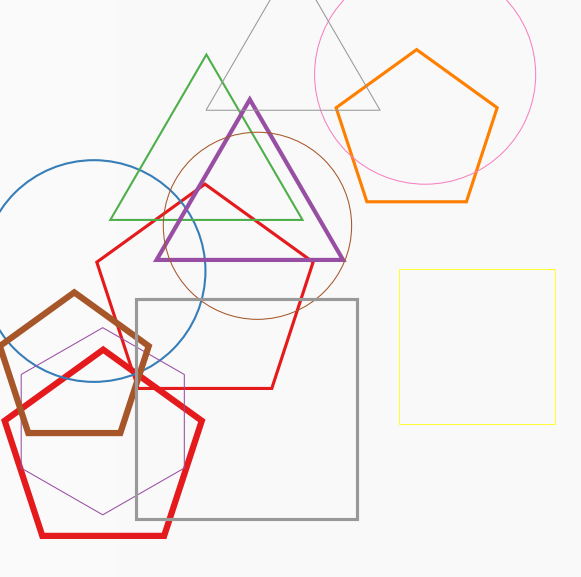[{"shape": "pentagon", "thickness": 3, "radius": 0.89, "center": [0.178, 0.215]}, {"shape": "pentagon", "thickness": 1.5, "radius": 0.98, "center": [0.353, 0.485]}, {"shape": "circle", "thickness": 1, "radius": 0.96, "center": [0.162, 0.53]}, {"shape": "triangle", "thickness": 1, "radius": 0.95, "center": [0.355, 0.714]}, {"shape": "hexagon", "thickness": 0.5, "radius": 0.81, "center": [0.177, 0.27]}, {"shape": "triangle", "thickness": 2, "radius": 0.93, "center": [0.43, 0.642]}, {"shape": "pentagon", "thickness": 1.5, "radius": 0.73, "center": [0.717, 0.768]}, {"shape": "square", "thickness": 0.5, "radius": 0.67, "center": [0.821, 0.399]}, {"shape": "circle", "thickness": 0.5, "radius": 0.81, "center": [0.443, 0.608]}, {"shape": "pentagon", "thickness": 3, "radius": 0.67, "center": [0.128, 0.358]}, {"shape": "circle", "thickness": 0.5, "radius": 0.95, "center": [0.731, 0.87]}, {"shape": "square", "thickness": 1.5, "radius": 0.95, "center": [0.424, 0.292]}, {"shape": "triangle", "thickness": 0.5, "radius": 0.86, "center": [0.504, 0.895]}]